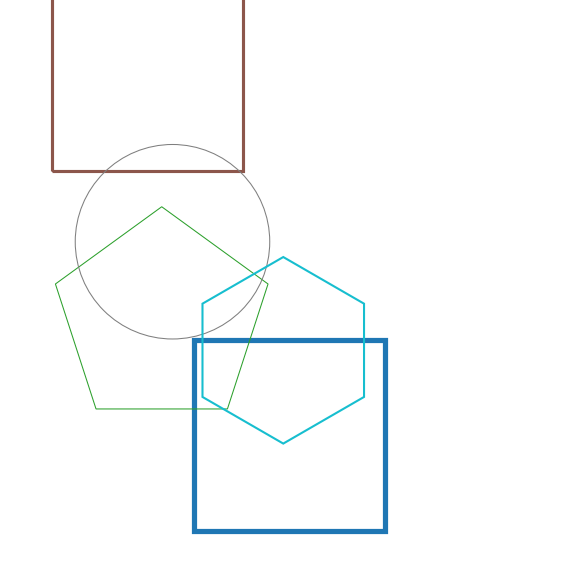[{"shape": "square", "thickness": 2.5, "radius": 0.83, "center": [0.501, 0.245]}, {"shape": "pentagon", "thickness": 0.5, "radius": 0.97, "center": [0.28, 0.448]}, {"shape": "square", "thickness": 1.5, "radius": 0.83, "center": [0.255, 0.869]}, {"shape": "circle", "thickness": 0.5, "radius": 0.84, "center": [0.299, 0.581]}, {"shape": "hexagon", "thickness": 1, "radius": 0.81, "center": [0.49, 0.393]}]